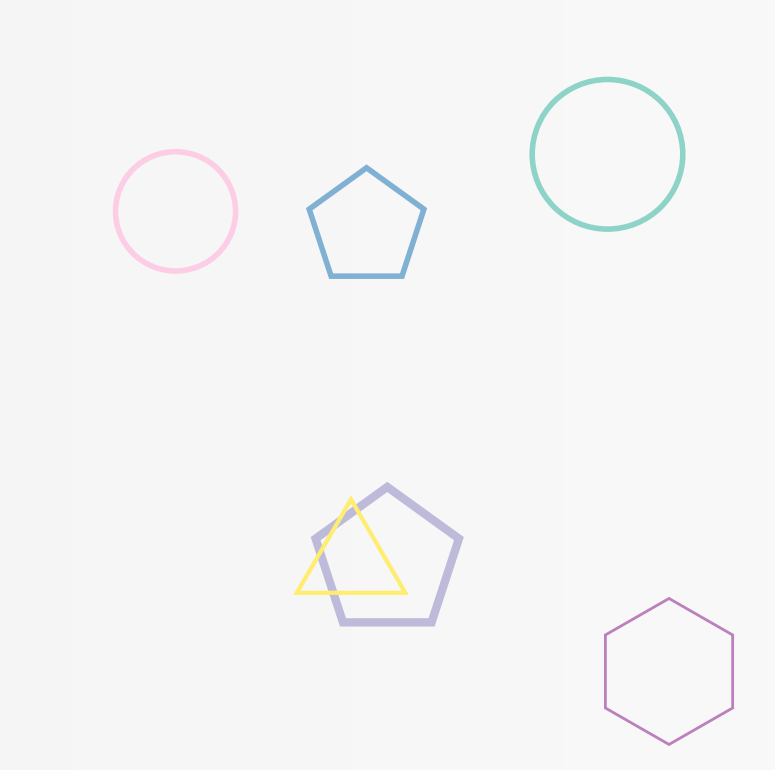[{"shape": "circle", "thickness": 2, "radius": 0.49, "center": [0.784, 0.8]}, {"shape": "pentagon", "thickness": 3, "radius": 0.49, "center": [0.5, 0.27]}, {"shape": "pentagon", "thickness": 2, "radius": 0.39, "center": [0.473, 0.704]}, {"shape": "circle", "thickness": 2, "radius": 0.39, "center": [0.227, 0.726]}, {"shape": "hexagon", "thickness": 1, "radius": 0.47, "center": [0.863, 0.128]}, {"shape": "triangle", "thickness": 1.5, "radius": 0.4, "center": [0.453, 0.271]}]